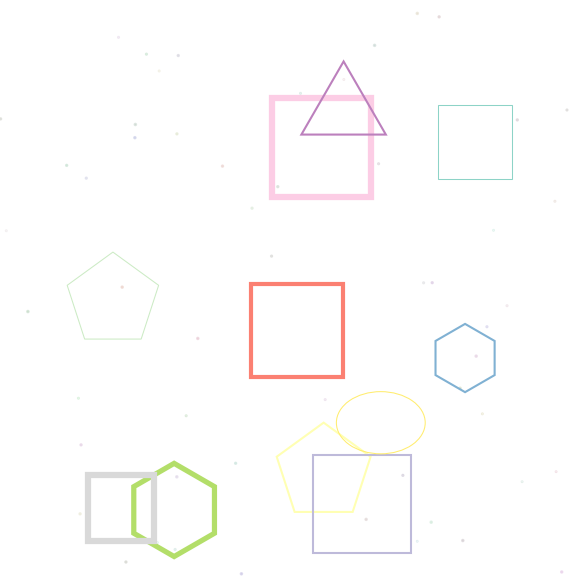[{"shape": "square", "thickness": 0.5, "radius": 0.32, "center": [0.822, 0.753]}, {"shape": "pentagon", "thickness": 1, "radius": 0.43, "center": [0.56, 0.182]}, {"shape": "square", "thickness": 1, "radius": 0.42, "center": [0.627, 0.126]}, {"shape": "square", "thickness": 2, "radius": 0.4, "center": [0.514, 0.427]}, {"shape": "hexagon", "thickness": 1, "radius": 0.3, "center": [0.805, 0.379]}, {"shape": "hexagon", "thickness": 2.5, "radius": 0.4, "center": [0.302, 0.116]}, {"shape": "square", "thickness": 3, "radius": 0.43, "center": [0.557, 0.744]}, {"shape": "square", "thickness": 3, "radius": 0.29, "center": [0.21, 0.12]}, {"shape": "triangle", "thickness": 1, "radius": 0.42, "center": [0.595, 0.808]}, {"shape": "pentagon", "thickness": 0.5, "radius": 0.42, "center": [0.196, 0.479]}, {"shape": "oval", "thickness": 0.5, "radius": 0.38, "center": [0.659, 0.267]}]